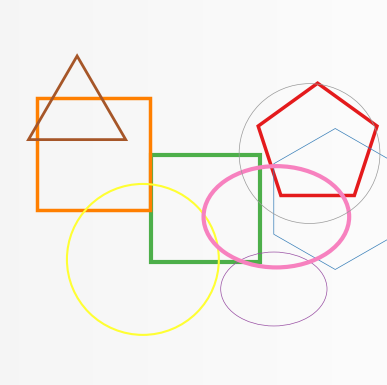[{"shape": "pentagon", "thickness": 2.5, "radius": 0.81, "center": [0.82, 0.623]}, {"shape": "hexagon", "thickness": 0.5, "radius": 0.92, "center": [0.865, 0.483]}, {"shape": "square", "thickness": 3, "radius": 0.7, "center": [0.53, 0.458]}, {"shape": "oval", "thickness": 0.5, "radius": 0.69, "center": [0.707, 0.249]}, {"shape": "square", "thickness": 2.5, "radius": 0.73, "center": [0.242, 0.599]}, {"shape": "circle", "thickness": 1.5, "radius": 0.98, "center": [0.369, 0.326]}, {"shape": "triangle", "thickness": 2, "radius": 0.72, "center": [0.199, 0.71]}, {"shape": "oval", "thickness": 3, "radius": 0.94, "center": [0.713, 0.437]}, {"shape": "circle", "thickness": 0.5, "radius": 0.91, "center": [0.799, 0.601]}]